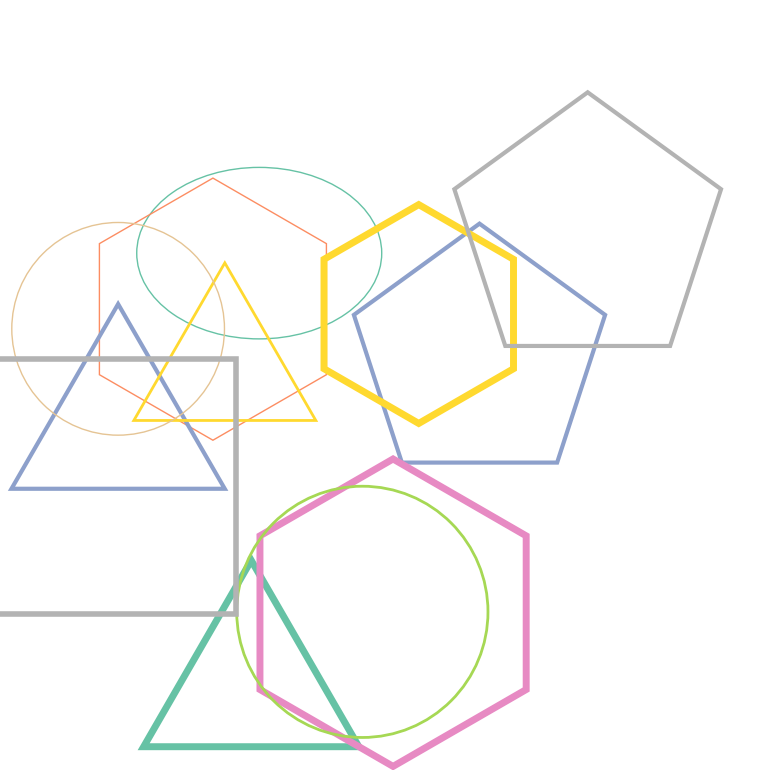[{"shape": "oval", "thickness": 0.5, "radius": 0.8, "center": [0.337, 0.671]}, {"shape": "triangle", "thickness": 2.5, "radius": 0.81, "center": [0.326, 0.111]}, {"shape": "hexagon", "thickness": 0.5, "radius": 0.85, "center": [0.277, 0.598]}, {"shape": "triangle", "thickness": 1.5, "radius": 0.8, "center": [0.153, 0.445]}, {"shape": "pentagon", "thickness": 1.5, "radius": 0.86, "center": [0.623, 0.538]}, {"shape": "hexagon", "thickness": 2.5, "radius": 1.0, "center": [0.51, 0.204]}, {"shape": "circle", "thickness": 1, "radius": 0.82, "center": [0.471, 0.205]}, {"shape": "hexagon", "thickness": 2.5, "radius": 0.71, "center": [0.544, 0.592]}, {"shape": "triangle", "thickness": 1, "radius": 0.68, "center": [0.292, 0.522]}, {"shape": "circle", "thickness": 0.5, "radius": 0.69, "center": [0.153, 0.573]}, {"shape": "square", "thickness": 2, "radius": 0.83, "center": [0.141, 0.368]}, {"shape": "pentagon", "thickness": 1.5, "radius": 0.91, "center": [0.763, 0.698]}]